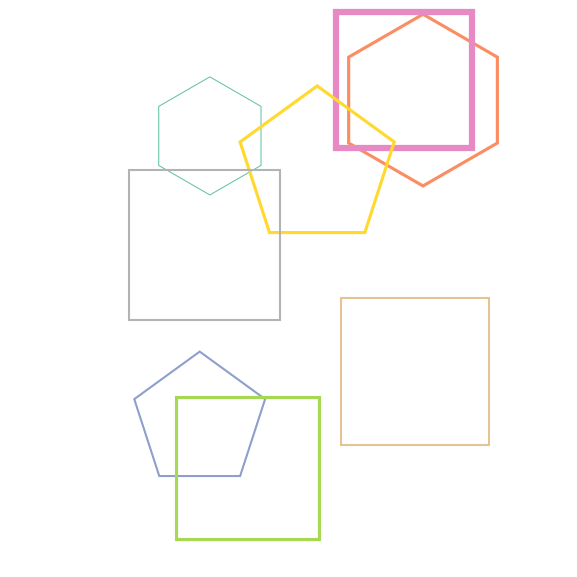[{"shape": "hexagon", "thickness": 0.5, "radius": 0.51, "center": [0.363, 0.764]}, {"shape": "hexagon", "thickness": 1.5, "radius": 0.74, "center": [0.733, 0.826]}, {"shape": "pentagon", "thickness": 1, "radius": 0.6, "center": [0.346, 0.271]}, {"shape": "square", "thickness": 3, "radius": 0.59, "center": [0.7, 0.861]}, {"shape": "square", "thickness": 1.5, "radius": 0.62, "center": [0.429, 0.189]}, {"shape": "pentagon", "thickness": 1.5, "radius": 0.7, "center": [0.549, 0.71]}, {"shape": "square", "thickness": 1, "radius": 0.64, "center": [0.719, 0.356]}, {"shape": "square", "thickness": 1, "radius": 0.65, "center": [0.354, 0.575]}]